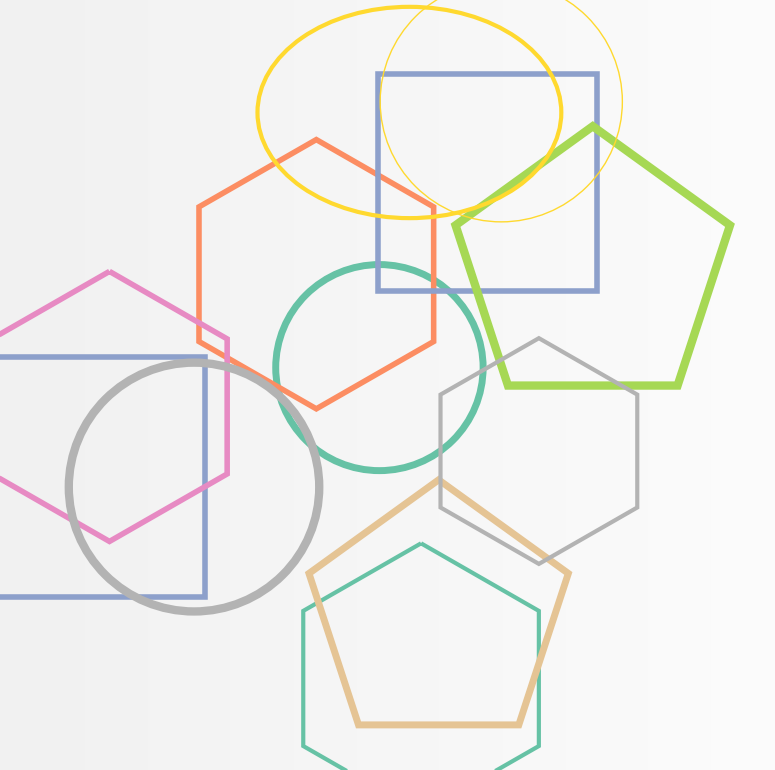[{"shape": "hexagon", "thickness": 1.5, "radius": 0.88, "center": [0.543, 0.119]}, {"shape": "circle", "thickness": 2.5, "radius": 0.67, "center": [0.49, 0.523]}, {"shape": "hexagon", "thickness": 2, "radius": 0.87, "center": [0.408, 0.644]}, {"shape": "square", "thickness": 2, "radius": 0.7, "center": [0.629, 0.763]}, {"shape": "square", "thickness": 2, "radius": 0.78, "center": [0.109, 0.381]}, {"shape": "hexagon", "thickness": 2, "radius": 0.88, "center": [0.141, 0.472]}, {"shape": "pentagon", "thickness": 3, "radius": 0.93, "center": [0.765, 0.65]}, {"shape": "circle", "thickness": 0.5, "radius": 0.78, "center": [0.647, 0.868]}, {"shape": "oval", "thickness": 1.5, "radius": 0.98, "center": [0.528, 0.854]}, {"shape": "pentagon", "thickness": 2.5, "radius": 0.88, "center": [0.566, 0.201]}, {"shape": "circle", "thickness": 3, "radius": 0.81, "center": [0.25, 0.367]}, {"shape": "hexagon", "thickness": 1.5, "radius": 0.73, "center": [0.695, 0.414]}]